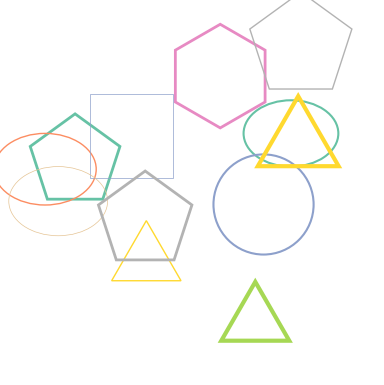[{"shape": "oval", "thickness": 1.5, "radius": 0.62, "center": [0.756, 0.653]}, {"shape": "pentagon", "thickness": 2, "radius": 0.61, "center": [0.195, 0.582]}, {"shape": "oval", "thickness": 1, "radius": 0.66, "center": [0.117, 0.561]}, {"shape": "square", "thickness": 0.5, "radius": 0.54, "center": [0.342, 0.647]}, {"shape": "circle", "thickness": 1.5, "radius": 0.65, "center": [0.685, 0.469]}, {"shape": "hexagon", "thickness": 2, "radius": 0.67, "center": [0.572, 0.802]}, {"shape": "triangle", "thickness": 3, "radius": 0.51, "center": [0.663, 0.166]}, {"shape": "triangle", "thickness": 1, "radius": 0.52, "center": [0.38, 0.323]}, {"shape": "triangle", "thickness": 3, "radius": 0.61, "center": [0.775, 0.629]}, {"shape": "oval", "thickness": 0.5, "radius": 0.64, "center": [0.151, 0.477]}, {"shape": "pentagon", "thickness": 2, "radius": 0.64, "center": [0.377, 0.428]}, {"shape": "pentagon", "thickness": 1, "radius": 0.7, "center": [0.781, 0.882]}]